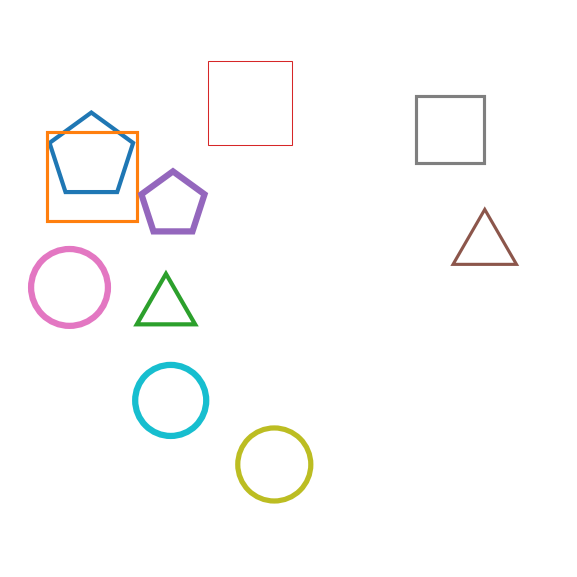[{"shape": "pentagon", "thickness": 2, "radius": 0.38, "center": [0.158, 0.728]}, {"shape": "square", "thickness": 1.5, "radius": 0.39, "center": [0.159, 0.694]}, {"shape": "triangle", "thickness": 2, "radius": 0.29, "center": [0.287, 0.467]}, {"shape": "square", "thickness": 0.5, "radius": 0.36, "center": [0.433, 0.821]}, {"shape": "pentagon", "thickness": 3, "radius": 0.29, "center": [0.3, 0.645]}, {"shape": "triangle", "thickness": 1.5, "radius": 0.32, "center": [0.839, 0.573]}, {"shape": "circle", "thickness": 3, "radius": 0.33, "center": [0.12, 0.501]}, {"shape": "square", "thickness": 1.5, "radius": 0.29, "center": [0.779, 0.775]}, {"shape": "circle", "thickness": 2.5, "radius": 0.32, "center": [0.475, 0.195]}, {"shape": "circle", "thickness": 3, "radius": 0.31, "center": [0.296, 0.306]}]